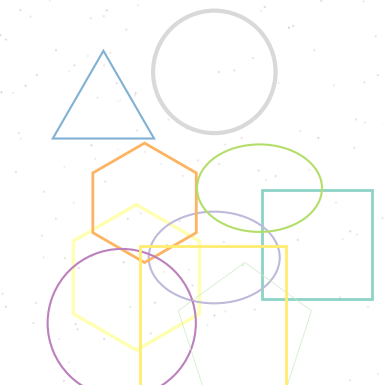[{"shape": "square", "thickness": 2, "radius": 0.71, "center": [0.823, 0.365]}, {"shape": "hexagon", "thickness": 2.5, "radius": 0.94, "center": [0.354, 0.28]}, {"shape": "oval", "thickness": 1.5, "radius": 0.85, "center": [0.556, 0.331]}, {"shape": "triangle", "thickness": 1.5, "radius": 0.76, "center": [0.269, 0.716]}, {"shape": "hexagon", "thickness": 2, "radius": 0.78, "center": [0.375, 0.473]}, {"shape": "oval", "thickness": 1.5, "radius": 0.81, "center": [0.674, 0.511]}, {"shape": "circle", "thickness": 3, "radius": 0.8, "center": [0.557, 0.813]}, {"shape": "circle", "thickness": 1.5, "radius": 0.96, "center": [0.316, 0.161]}, {"shape": "pentagon", "thickness": 0.5, "radius": 0.91, "center": [0.636, 0.136]}, {"shape": "square", "thickness": 2, "radius": 0.95, "center": [0.553, 0.172]}]